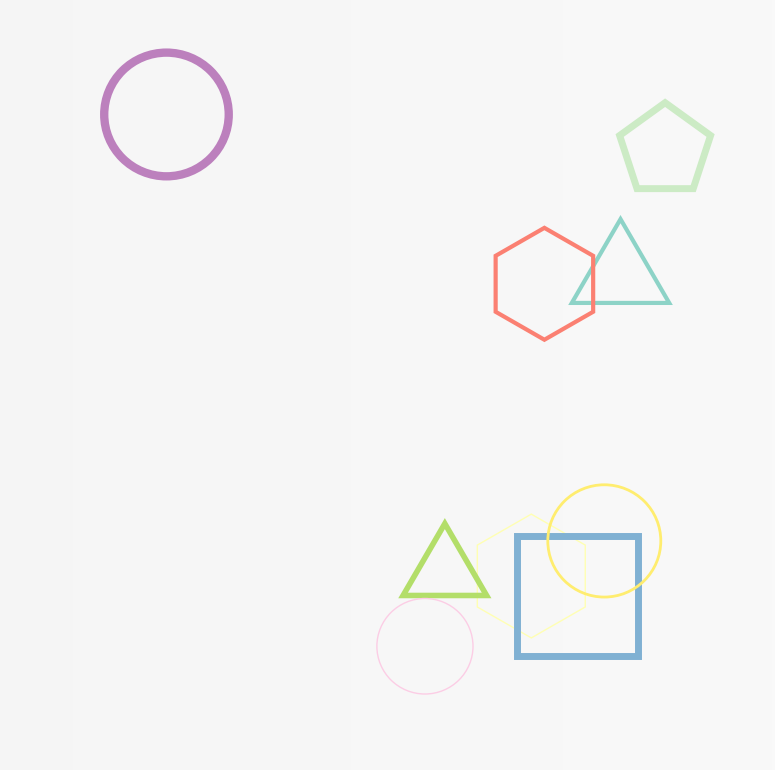[{"shape": "triangle", "thickness": 1.5, "radius": 0.36, "center": [0.801, 0.643]}, {"shape": "hexagon", "thickness": 0.5, "radius": 0.4, "center": [0.686, 0.252]}, {"shape": "hexagon", "thickness": 1.5, "radius": 0.36, "center": [0.702, 0.631]}, {"shape": "square", "thickness": 2.5, "radius": 0.39, "center": [0.745, 0.226]}, {"shape": "triangle", "thickness": 2, "radius": 0.31, "center": [0.574, 0.258]}, {"shape": "circle", "thickness": 0.5, "radius": 0.31, "center": [0.548, 0.161]}, {"shape": "circle", "thickness": 3, "radius": 0.4, "center": [0.215, 0.851]}, {"shape": "pentagon", "thickness": 2.5, "radius": 0.31, "center": [0.858, 0.805]}, {"shape": "circle", "thickness": 1, "radius": 0.36, "center": [0.78, 0.298]}]